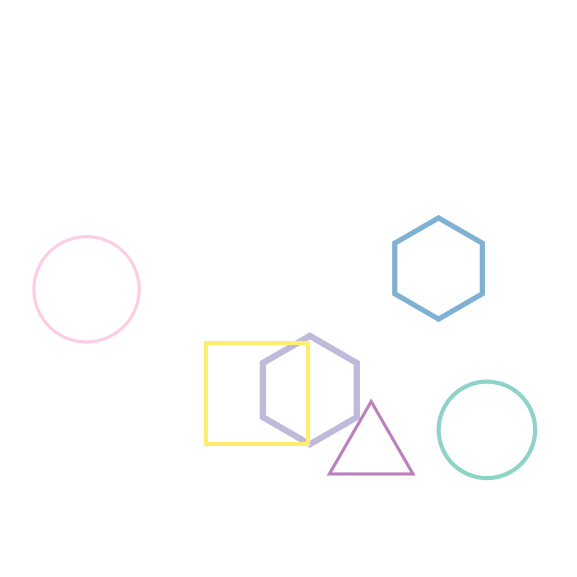[{"shape": "circle", "thickness": 2, "radius": 0.42, "center": [0.843, 0.255]}, {"shape": "hexagon", "thickness": 3, "radius": 0.47, "center": [0.537, 0.324]}, {"shape": "hexagon", "thickness": 2.5, "radius": 0.44, "center": [0.759, 0.534]}, {"shape": "circle", "thickness": 1.5, "radius": 0.46, "center": [0.15, 0.498]}, {"shape": "triangle", "thickness": 1.5, "radius": 0.42, "center": [0.643, 0.22]}, {"shape": "square", "thickness": 2, "radius": 0.44, "center": [0.445, 0.318]}]